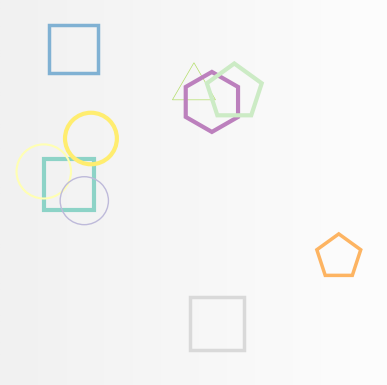[{"shape": "square", "thickness": 3, "radius": 0.33, "center": [0.178, 0.521]}, {"shape": "circle", "thickness": 1.5, "radius": 0.35, "center": [0.113, 0.555]}, {"shape": "circle", "thickness": 1, "radius": 0.31, "center": [0.218, 0.479]}, {"shape": "square", "thickness": 2.5, "radius": 0.31, "center": [0.19, 0.873]}, {"shape": "pentagon", "thickness": 2.5, "radius": 0.3, "center": [0.874, 0.333]}, {"shape": "triangle", "thickness": 0.5, "radius": 0.32, "center": [0.501, 0.773]}, {"shape": "square", "thickness": 2.5, "radius": 0.35, "center": [0.559, 0.159]}, {"shape": "hexagon", "thickness": 3, "radius": 0.39, "center": [0.547, 0.735]}, {"shape": "pentagon", "thickness": 3, "radius": 0.37, "center": [0.605, 0.761]}, {"shape": "circle", "thickness": 3, "radius": 0.33, "center": [0.235, 0.64]}]